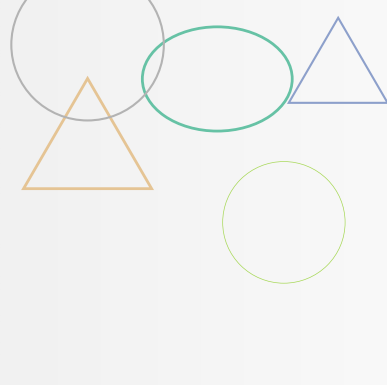[{"shape": "oval", "thickness": 2, "radius": 0.97, "center": [0.561, 0.795]}, {"shape": "triangle", "thickness": 1.5, "radius": 0.74, "center": [0.873, 0.807]}, {"shape": "circle", "thickness": 0.5, "radius": 0.79, "center": [0.733, 0.422]}, {"shape": "triangle", "thickness": 2, "radius": 0.95, "center": [0.226, 0.605]}, {"shape": "circle", "thickness": 1.5, "radius": 0.98, "center": [0.226, 0.884]}]